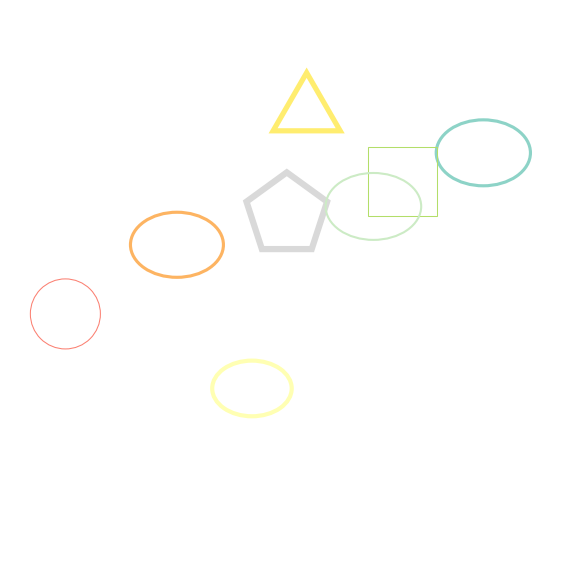[{"shape": "oval", "thickness": 1.5, "radius": 0.41, "center": [0.837, 0.735]}, {"shape": "oval", "thickness": 2, "radius": 0.34, "center": [0.436, 0.326]}, {"shape": "circle", "thickness": 0.5, "radius": 0.3, "center": [0.113, 0.456]}, {"shape": "oval", "thickness": 1.5, "radius": 0.4, "center": [0.306, 0.575]}, {"shape": "square", "thickness": 0.5, "radius": 0.3, "center": [0.697, 0.684]}, {"shape": "pentagon", "thickness": 3, "radius": 0.37, "center": [0.497, 0.627]}, {"shape": "oval", "thickness": 1, "radius": 0.41, "center": [0.647, 0.642]}, {"shape": "triangle", "thickness": 2.5, "radius": 0.34, "center": [0.531, 0.806]}]